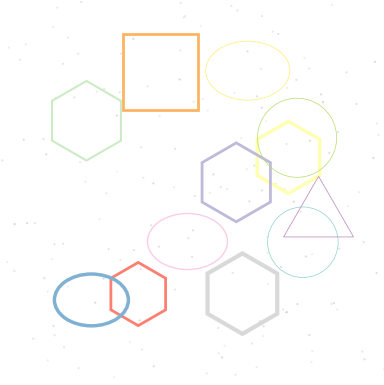[{"shape": "circle", "thickness": 0.5, "radius": 0.46, "center": [0.787, 0.371]}, {"shape": "hexagon", "thickness": 2.5, "radius": 0.47, "center": [0.749, 0.591]}, {"shape": "hexagon", "thickness": 2, "radius": 0.51, "center": [0.614, 0.526]}, {"shape": "hexagon", "thickness": 2, "radius": 0.41, "center": [0.359, 0.236]}, {"shape": "oval", "thickness": 2.5, "radius": 0.48, "center": [0.237, 0.221]}, {"shape": "square", "thickness": 2, "radius": 0.49, "center": [0.417, 0.814]}, {"shape": "circle", "thickness": 0.5, "radius": 0.51, "center": [0.772, 0.642]}, {"shape": "oval", "thickness": 1, "radius": 0.52, "center": [0.487, 0.373]}, {"shape": "hexagon", "thickness": 3, "radius": 0.52, "center": [0.63, 0.237]}, {"shape": "triangle", "thickness": 0.5, "radius": 0.53, "center": [0.828, 0.437]}, {"shape": "hexagon", "thickness": 1.5, "radius": 0.52, "center": [0.225, 0.686]}, {"shape": "oval", "thickness": 0.5, "radius": 0.55, "center": [0.644, 0.817]}]